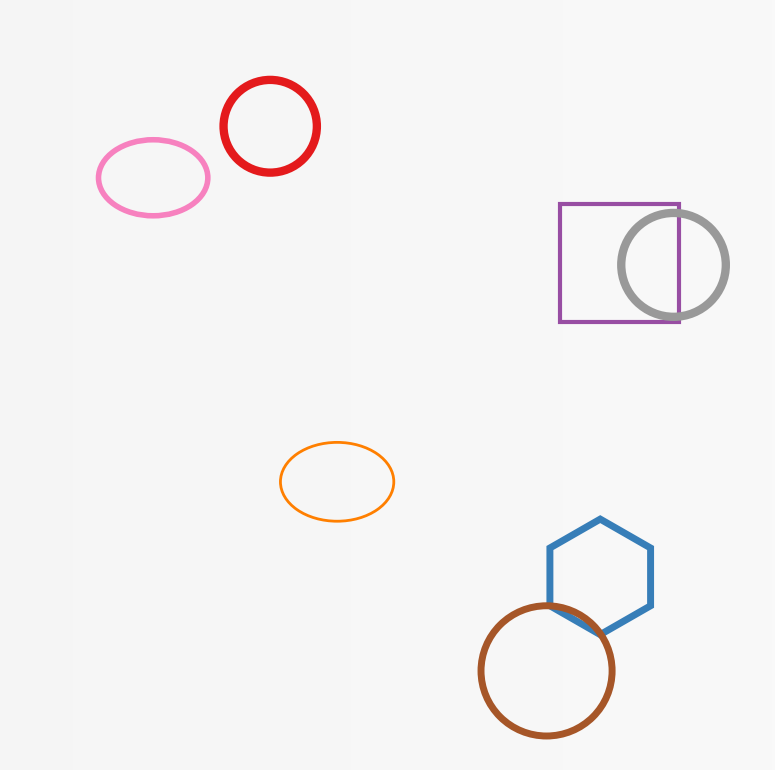[{"shape": "circle", "thickness": 3, "radius": 0.3, "center": [0.349, 0.836]}, {"shape": "hexagon", "thickness": 2.5, "radius": 0.38, "center": [0.775, 0.251]}, {"shape": "square", "thickness": 1.5, "radius": 0.38, "center": [0.799, 0.658]}, {"shape": "oval", "thickness": 1, "radius": 0.37, "center": [0.435, 0.374]}, {"shape": "circle", "thickness": 2.5, "radius": 0.42, "center": [0.705, 0.129]}, {"shape": "oval", "thickness": 2, "radius": 0.35, "center": [0.198, 0.769]}, {"shape": "circle", "thickness": 3, "radius": 0.34, "center": [0.869, 0.656]}]